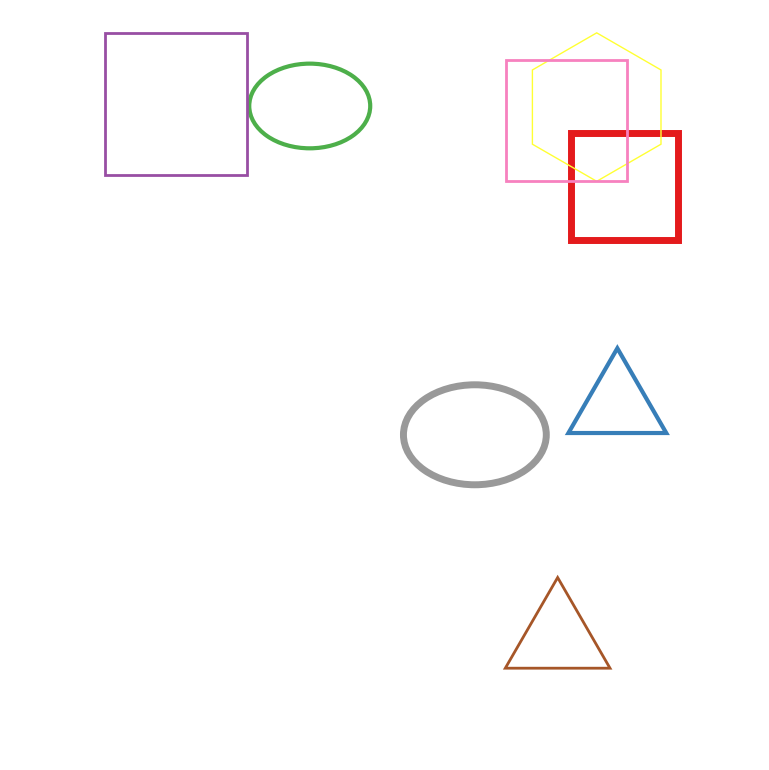[{"shape": "square", "thickness": 2.5, "radius": 0.35, "center": [0.811, 0.758]}, {"shape": "triangle", "thickness": 1.5, "radius": 0.37, "center": [0.802, 0.474]}, {"shape": "oval", "thickness": 1.5, "radius": 0.39, "center": [0.402, 0.862]}, {"shape": "square", "thickness": 1, "radius": 0.46, "center": [0.229, 0.865]}, {"shape": "hexagon", "thickness": 0.5, "radius": 0.48, "center": [0.775, 0.861]}, {"shape": "triangle", "thickness": 1, "radius": 0.39, "center": [0.724, 0.171]}, {"shape": "square", "thickness": 1, "radius": 0.39, "center": [0.736, 0.843]}, {"shape": "oval", "thickness": 2.5, "radius": 0.46, "center": [0.617, 0.435]}]